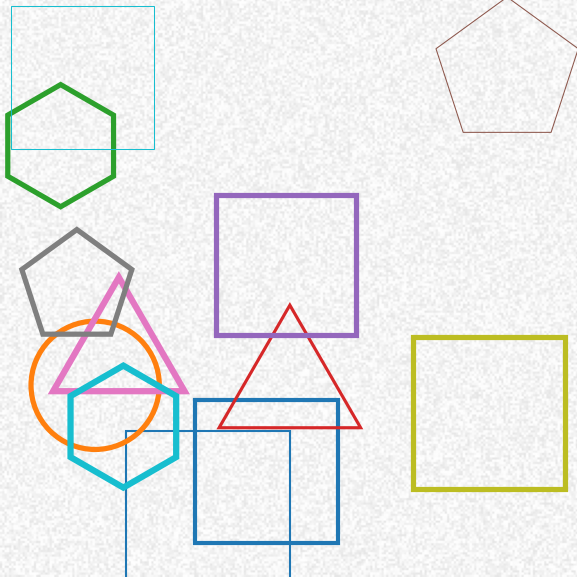[{"shape": "square", "thickness": 2, "radius": 0.62, "center": [0.461, 0.183]}, {"shape": "square", "thickness": 1, "radius": 0.71, "center": [0.361, 0.11]}, {"shape": "circle", "thickness": 2.5, "radius": 0.56, "center": [0.165, 0.332]}, {"shape": "hexagon", "thickness": 2.5, "radius": 0.53, "center": [0.105, 0.747]}, {"shape": "triangle", "thickness": 1.5, "radius": 0.71, "center": [0.502, 0.329]}, {"shape": "square", "thickness": 2.5, "radius": 0.61, "center": [0.495, 0.54]}, {"shape": "pentagon", "thickness": 0.5, "radius": 0.65, "center": [0.878, 0.875]}, {"shape": "triangle", "thickness": 3, "radius": 0.66, "center": [0.206, 0.387]}, {"shape": "pentagon", "thickness": 2.5, "radius": 0.5, "center": [0.133, 0.501]}, {"shape": "square", "thickness": 2.5, "radius": 0.66, "center": [0.847, 0.284]}, {"shape": "hexagon", "thickness": 3, "radius": 0.53, "center": [0.214, 0.26]}, {"shape": "square", "thickness": 0.5, "radius": 0.62, "center": [0.143, 0.865]}]